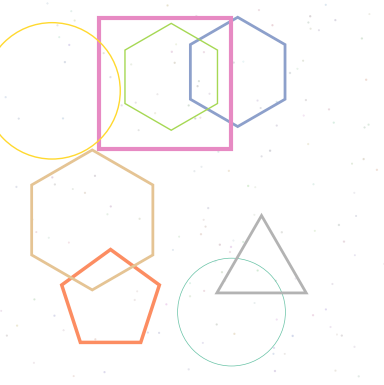[{"shape": "circle", "thickness": 0.5, "radius": 0.7, "center": [0.601, 0.189]}, {"shape": "pentagon", "thickness": 2.5, "radius": 0.67, "center": [0.287, 0.219]}, {"shape": "hexagon", "thickness": 2, "radius": 0.71, "center": [0.617, 0.813]}, {"shape": "square", "thickness": 3, "radius": 0.85, "center": [0.428, 0.783]}, {"shape": "hexagon", "thickness": 1, "radius": 0.69, "center": [0.445, 0.801]}, {"shape": "circle", "thickness": 1, "radius": 0.89, "center": [0.135, 0.764]}, {"shape": "hexagon", "thickness": 2, "radius": 0.91, "center": [0.24, 0.429]}, {"shape": "triangle", "thickness": 2, "radius": 0.67, "center": [0.679, 0.306]}]